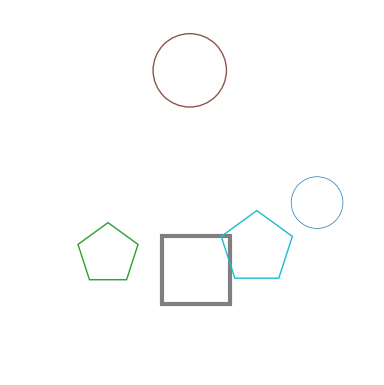[{"shape": "circle", "thickness": 0.5, "radius": 0.34, "center": [0.824, 0.474]}, {"shape": "pentagon", "thickness": 1, "radius": 0.41, "center": [0.281, 0.34]}, {"shape": "circle", "thickness": 1, "radius": 0.48, "center": [0.493, 0.817]}, {"shape": "square", "thickness": 3, "radius": 0.44, "center": [0.51, 0.3]}, {"shape": "pentagon", "thickness": 1, "radius": 0.49, "center": [0.667, 0.356]}]